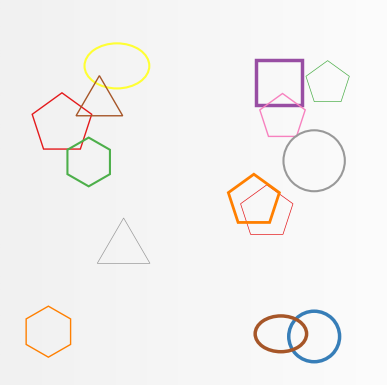[{"shape": "pentagon", "thickness": 1, "radius": 0.4, "center": [0.16, 0.678]}, {"shape": "pentagon", "thickness": 0.5, "radius": 0.36, "center": [0.688, 0.449]}, {"shape": "circle", "thickness": 2.5, "radius": 0.33, "center": [0.811, 0.126]}, {"shape": "hexagon", "thickness": 1.5, "radius": 0.32, "center": [0.229, 0.579]}, {"shape": "pentagon", "thickness": 0.5, "radius": 0.29, "center": [0.846, 0.784]}, {"shape": "square", "thickness": 2.5, "radius": 0.29, "center": [0.72, 0.785]}, {"shape": "pentagon", "thickness": 2, "radius": 0.35, "center": [0.655, 0.478]}, {"shape": "hexagon", "thickness": 1, "radius": 0.33, "center": [0.125, 0.139]}, {"shape": "oval", "thickness": 1.5, "radius": 0.42, "center": [0.302, 0.829]}, {"shape": "oval", "thickness": 2.5, "radius": 0.33, "center": [0.725, 0.133]}, {"shape": "triangle", "thickness": 1, "radius": 0.35, "center": [0.256, 0.734]}, {"shape": "pentagon", "thickness": 1, "radius": 0.31, "center": [0.729, 0.696]}, {"shape": "circle", "thickness": 1.5, "radius": 0.4, "center": [0.811, 0.582]}, {"shape": "triangle", "thickness": 0.5, "radius": 0.39, "center": [0.319, 0.355]}]